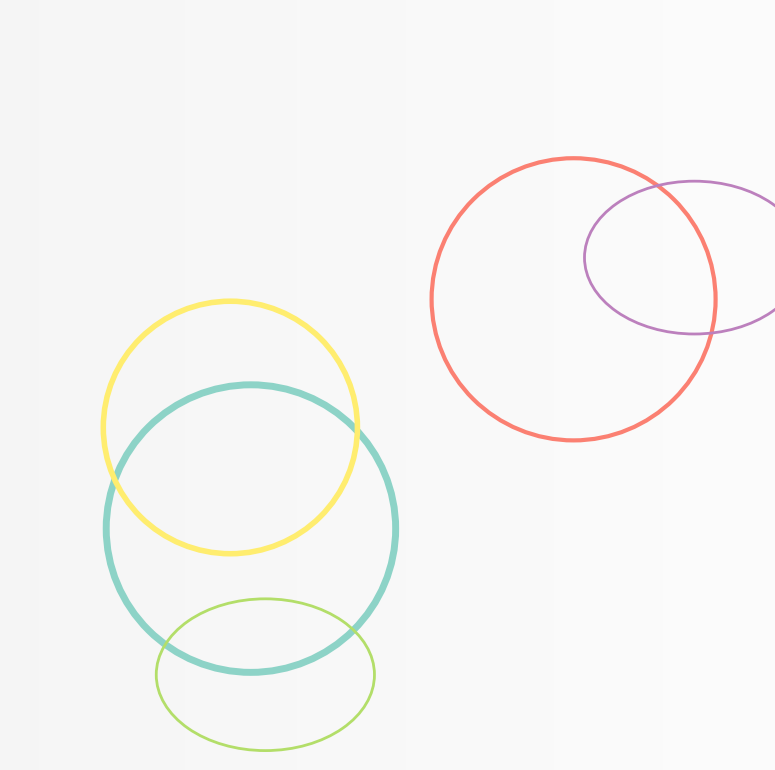[{"shape": "circle", "thickness": 2.5, "radius": 0.93, "center": [0.324, 0.314]}, {"shape": "circle", "thickness": 1.5, "radius": 0.92, "center": [0.74, 0.611]}, {"shape": "oval", "thickness": 1, "radius": 0.7, "center": [0.342, 0.124]}, {"shape": "oval", "thickness": 1, "radius": 0.71, "center": [0.896, 0.665]}, {"shape": "circle", "thickness": 2, "radius": 0.82, "center": [0.297, 0.445]}]